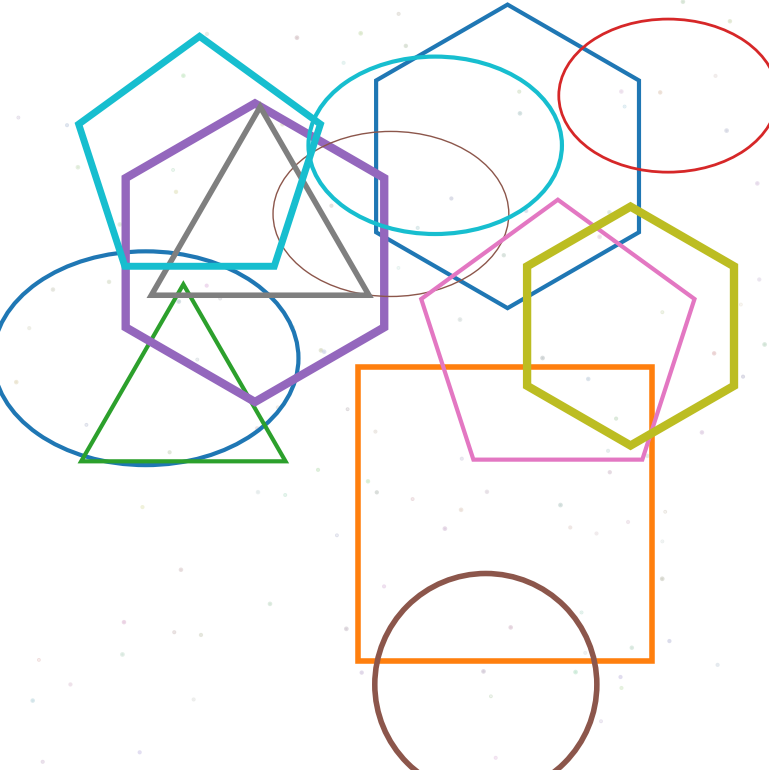[{"shape": "oval", "thickness": 1.5, "radius": 0.99, "center": [0.189, 0.535]}, {"shape": "hexagon", "thickness": 1.5, "radius": 0.99, "center": [0.659, 0.797]}, {"shape": "square", "thickness": 2, "radius": 0.95, "center": [0.656, 0.333]}, {"shape": "triangle", "thickness": 1.5, "radius": 0.77, "center": [0.238, 0.478]}, {"shape": "oval", "thickness": 1, "radius": 0.71, "center": [0.868, 0.876]}, {"shape": "hexagon", "thickness": 3, "radius": 0.97, "center": [0.331, 0.672]}, {"shape": "oval", "thickness": 0.5, "radius": 0.77, "center": [0.508, 0.722]}, {"shape": "circle", "thickness": 2, "radius": 0.72, "center": [0.631, 0.111]}, {"shape": "pentagon", "thickness": 1.5, "radius": 0.93, "center": [0.724, 0.554]}, {"shape": "triangle", "thickness": 2, "radius": 0.82, "center": [0.338, 0.698]}, {"shape": "hexagon", "thickness": 3, "radius": 0.78, "center": [0.819, 0.577]}, {"shape": "oval", "thickness": 1.5, "radius": 0.82, "center": [0.565, 0.811]}, {"shape": "pentagon", "thickness": 2.5, "radius": 0.83, "center": [0.259, 0.788]}]